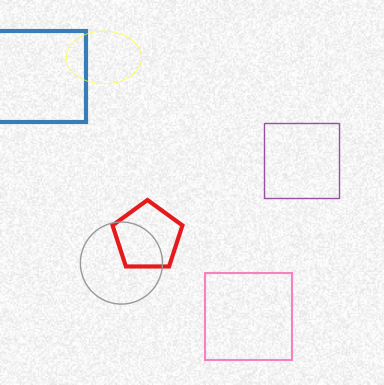[{"shape": "pentagon", "thickness": 3, "radius": 0.48, "center": [0.383, 0.385]}, {"shape": "square", "thickness": 3, "radius": 0.59, "center": [0.107, 0.801]}, {"shape": "square", "thickness": 1, "radius": 0.48, "center": [0.784, 0.583]}, {"shape": "oval", "thickness": 0.5, "radius": 0.49, "center": [0.27, 0.851]}, {"shape": "square", "thickness": 1.5, "radius": 0.56, "center": [0.646, 0.178]}, {"shape": "circle", "thickness": 1, "radius": 0.53, "center": [0.315, 0.317]}]